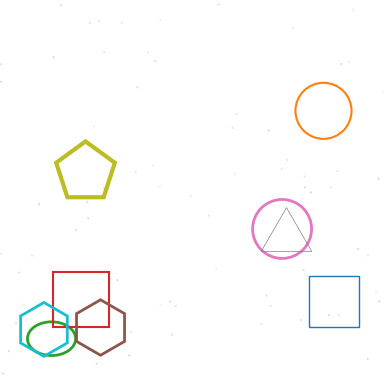[{"shape": "square", "thickness": 1, "radius": 0.33, "center": [0.868, 0.217]}, {"shape": "circle", "thickness": 1.5, "radius": 0.36, "center": [0.84, 0.712]}, {"shape": "oval", "thickness": 2, "radius": 0.31, "center": [0.134, 0.12]}, {"shape": "square", "thickness": 1.5, "radius": 0.36, "center": [0.211, 0.222]}, {"shape": "hexagon", "thickness": 2, "radius": 0.36, "center": [0.261, 0.149]}, {"shape": "circle", "thickness": 2, "radius": 0.38, "center": [0.733, 0.405]}, {"shape": "triangle", "thickness": 0.5, "radius": 0.38, "center": [0.744, 0.385]}, {"shape": "pentagon", "thickness": 3, "radius": 0.4, "center": [0.222, 0.553]}, {"shape": "hexagon", "thickness": 2, "radius": 0.35, "center": [0.114, 0.144]}]